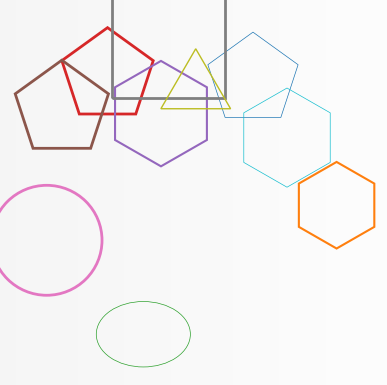[{"shape": "pentagon", "thickness": 0.5, "radius": 0.61, "center": [0.653, 0.794]}, {"shape": "hexagon", "thickness": 1.5, "radius": 0.56, "center": [0.869, 0.467]}, {"shape": "oval", "thickness": 0.5, "radius": 0.61, "center": [0.37, 0.132]}, {"shape": "pentagon", "thickness": 2, "radius": 0.62, "center": [0.278, 0.804]}, {"shape": "hexagon", "thickness": 1.5, "radius": 0.68, "center": [0.415, 0.705]}, {"shape": "pentagon", "thickness": 2, "radius": 0.63, "center": [0.16, 0.717]}, {"shape": "circle", "thickness": 2, "radius": 0.71, "center": [0.12, 0.376]}, {"shape": "square", "thickness": 2, "radius": 0.73, "center": [0.434, 0.891]}, {"shape": "triangle", "thickness": 1, "radius": 0.52, "center": [0.505, 0.769]}, {"shape": "hexagon", "thickness": 0.5, "radius": 0.64, "center": [0.741, 0.643]}]